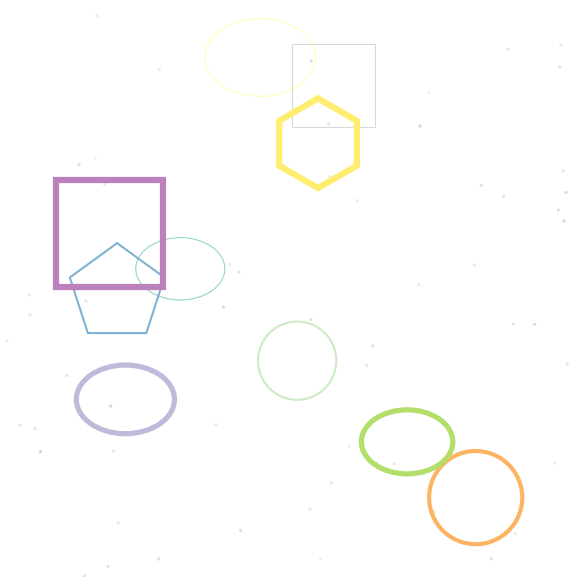[{"shape": "oval", "thickness": 0.5, "radius": 0.39, "center": [0.312, 0.534]}, {"shape": "oval", "thickness": 0.5, "radius": 0.48, "center": [0.451, 0.9]}, {"shape": "oval", "thickness": 2.5, "radius": 0.42, "center": [0.217, 0.308]}, {"shape": "pentagon", "thickness": 1, "radius": 0.43, "center": [0.203, 0.492]}, {"shape": "circle", "thickness": 2, "radius": 0.4, "center": [0.824, 0.137]}, {"shape": "oval", "thickness": 2.5, "radius": 0.4, "center": [0.705, 0.234]}, {"shape": "square", "thickness": 0.5, "radius": 0.36, "center": [0.577, 0.851]}, {"shape": "square", "thickness": 3, "radius": 0.46, "center": [0.189, 0.595]}, {"shape": "circle", "thickness": 1, "radius": 0.34, "center": [0.515, 0.375]}, {"shape": "hexagon", "thickness": 3, "radius": 0.39, "center": [0.551, 0.751]}]